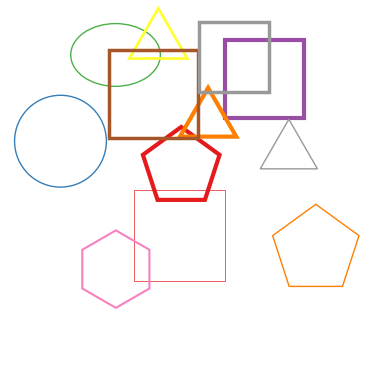[{"shape": "pentagon", "thickness": 3, "radius": 0.52, "center": [0.471, 0.566]}, {"shape": "square", "thickness": 0.5, "radius": 0.59, "center": [0.466, 0.389]}, {"shape": "circle", "thickness": 1, "radius": 0.6, "center": [0.157, 0.633]}, {"shape": "oval", "thickness": 1, "radius": 0.58, "center": [0.3, 0.857]}, {"shape": "square", "thickness": 3, "radius": 0.51, "center": [0.686, 0.795]}, {"shape": "triangle", "thickness": 3, "radius": 0.42, "center": [0.541, 0.687]}, {"shape": "pentagon", "thickness": 1, "radius": 0.59, "center": [0.82, 0.351]}, {"shape": "triangle", "thickness": 2, "radius": 0.43, "center": [0.411, 0.891]}, {"shape": "square", "thickness": 2.5, "radius": 0.58, "center": [0.399, 0.756]}, {"shape": "hexagon", "thickness": 1.5, "radius": 0.5, "center": [0.301, 0.301]}, {"shape": "square", "thickness": 2.5, "radius": 0.45, "center": [0.607, 0.852]}, {"shape": "triangle", "thickness": 1, "radius": 0.43, "center": [0.75, 0.604]}]